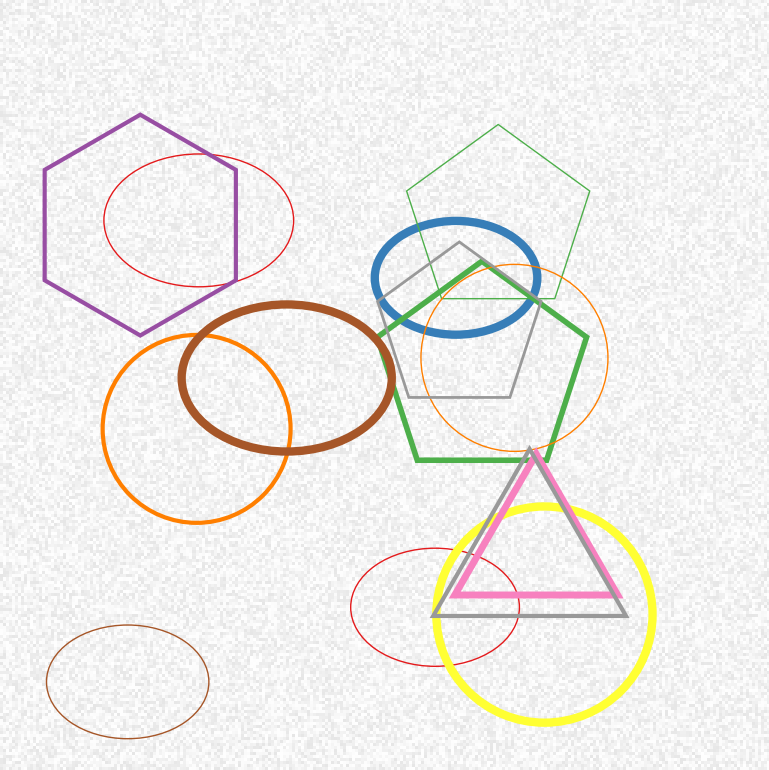[{"shape": "oval", "thickness": 0.5, "radius": 0.55, "center": [0.565, 0.211]}, {"shape": "oval", "thickness": 0.5, "radius": 0.62, "center": [0.258, 0.714]}, {"shape": "oval", "thickness": 3, "radius": 0.53, "center": [0.592, 0.639]}, {"shape": "pentagon", "thickness": 0.5, "radius": 0.63, "center": [0.647, 0.713]}, {"shape": "pentagon", "thickness": 2, "radius": 0.71, "center": [0.626, 0.518]}, {"shape": "hexagon", "thickness": 1.5, "radius": 0.72, "center": [0.182, 0.708]}, {"shape": "circle", "thickness": 1.5, "radius": 0.61, "center": [0.255, 0.443]}, {"shape": "circle", "thickness": 0.5, "radius": 0.61, "center": [0.668, 0.535]}, {"shape": "circle", "thickness": 3, "radius": 0.7, "center": [0.707, 0.202]}, {"shape": "oval", "thickness": 0.5, "radius": 0.53, "center": [0.166, 0.114]}, {"shape": "oval", "thickness": 3, "radius": 0.68, "center": [0.372, 0.509]}, {"shape": "triangle", "thickness": 2.5, "radius": 0.61, "center": [0.696, 0.288]}, {"shape": "pentagon", "thickness": 1, "radius": 0.56, "center": [0.597, 0.574]}, {"shape": "triangle", "thickness": 1.5, "radius": 0.72, "center": [0.688, 0.272]}]